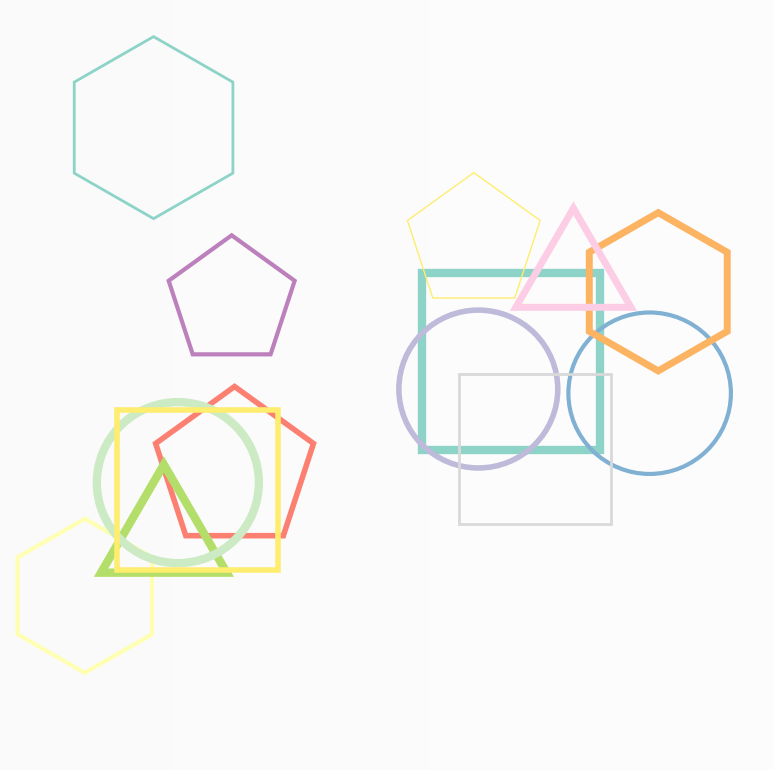[{"shape": "square", "thickness": 3, "radius": 0.57, "center": [0.659, 0.531]}, {"shape": "hexagon", "thickness": 1, "radius": 0.59, "center": [0.198, 0.834]}, {"shape": "hexagon", "thickness": 1.5, "radius": 0.5, "center": [0.109, 0.226]}, {"shape": "circle", "thickness": 2, "radius": 0.51, "center": [0.617, 0.495]}, {"shape": "pentagon", "thickness": 2, "radius": 0.54, "center": [0.303, 0.391]}, {"shape": "circle", "thickness": 1.5, "radius": 0.52, "center": [0.838, 0.489]}, {"shape": "hexagon", "thickness": 2.5, "radius": 0.51, "center": [0.849, 0.621]}, {"shape": "triangle", "thickness": 3, "radius": 0.47, "center": [0.211, 0.303]}, {"shape": "triangle", "thickness": 2.5, "radius": 0.43, "center": [0.74, 0.644]}, {"shape": "square", "thickness": 1, "radius": 0.49, "center": [0.691, 0.417]}, {"shape": "pentagon", "thickness": 1.5, "radius": 0.43, "center": [0.299, 0.609]}, {"shape": "circle", "thickness": 3, "radius": 0.52, "center": [0.23, 0.373]}, {"shape": "square", "thickness": 2, "radius": 0.52, "center": [0.255, 0.364]}, {"shape": "pentagon", "thickness": 0.5, "radius": 0.45, "center": [0.611, 0.686]}]